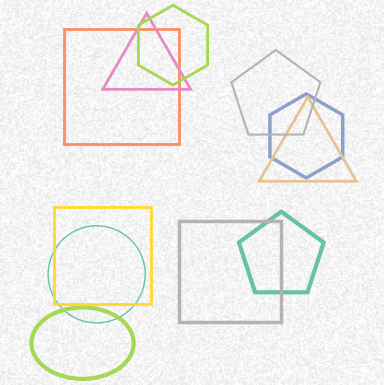[{"shape": "pentagon", "thickness": 3, "radius": 0.58, "center": [0.731, 0.334]}, {"shape": "circle", "thickness": 1, "radius": 0.63, "center": [0.251, 0.287]}, {"shape": "square", "thickness": 2, "radius": 0.75, "center": [0.315, 0.775]}, {"shape": "hexagon", "thickness": 2.5, "radius": 0.55, "center": [0.796, 0.647]}, {"shape": "triangle", "thickness": 2, "radius": 0.66, "center": [0.381, 0.834]}, {"shape": "hexagon", "thickness": 2, "radius": 0.52, "center": [0.449, 0.883]}, {"shape": "oval", "thickness": 3, "radius": 0.66, "center": [0.214, 0.109]}, {"shape": "square", "thickness": 2, "radius": 0.63, "center": [0.267, 0.337]}, {"shape": "triangle", "thickness": 2, "radius": 0.73, "center": [0.799, 0.602]}, {"shape": "square", "thickness": 2.5, "radius": 0.66, "center": [0.597, 0.295]}, {"shape": "pentagon", "thickness": 1.5, "radius": 0.61, "center": [0.717, 0.749]}]